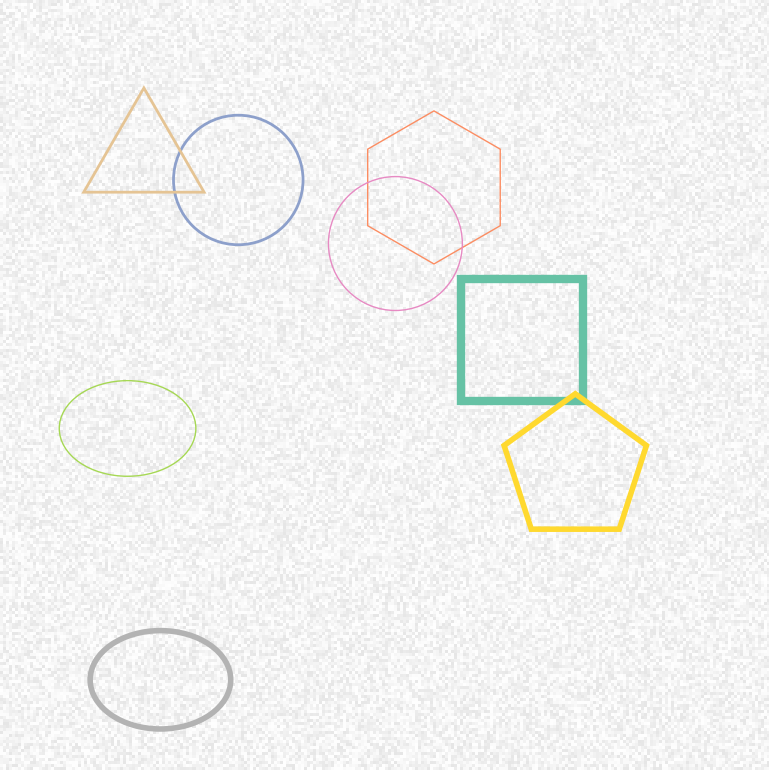[{"shape": "square", "thickness": 3, "radius": 0.4, "center": [0.678, 0.558]}, {"shape": "hexagon", "thickness": 0.5, "radius": 0.5, "center": [0.564, 0.757]}, {"shape": "circle", "thickness": 1, "radius": 0.42, "center": [0.309, 0.766]}, {"shape": "circle", "thickness": 0.5, "radius": 0.43, "center": [0.514, 0.684]}, {"shape": "oval", "thickness": 0.5, "radius": 0.44, "center": [0.166, 0.444]}, {"shape": "pentagon", "thickness": 2, "radius": 0.49, "center": [0.747, 0.391]}, {"shape": "triangle", "thickness": 1, "radius": 0.45, "center": [0.187, 0.796]}, {"shape": "oval", "thickness": 2, "radius": 0.46, "center": [0.208, 0.117]}]